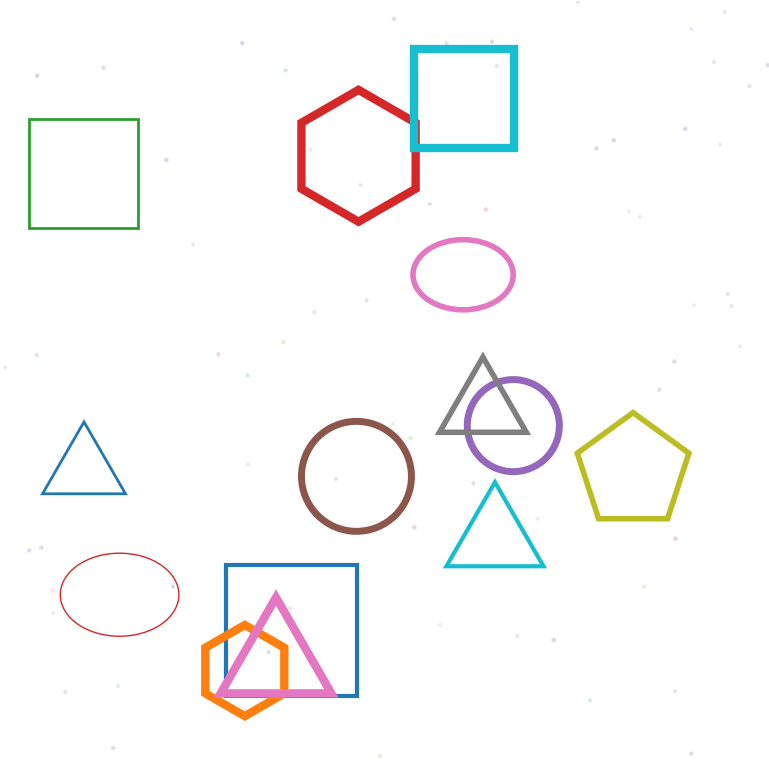[{"shape": "triangle", "thickness": 1, "radius": 0.31, "center": [0.109, 0.39]}, {"shape": "square", "thickness": 1.5, "radius": 0.43, "center": [0.379, 0.182]}, {"shape": "hexagon", "thickness": 3, "radius": 0.3, "center": [0.318, 0.129]}, {"shape": "square", "thickness": 1, "radius": 0.35, "center": [0.109, 0.775]}, {"shape": "hexagon", "thickness": 3, "radius": 0.43, "center": [0.466, 0.798]}, {"shape": "oval", "thickness": 0.5, "radius": 0.39, "center": [0.155, 0.228]}, {"shape": "circle", "thickness": 2.5, "radius": 0.3, "center": [0.667, 0.447]}, {"shape": "circle", "thickness": 2.5, "radius": 0.36, "center": [0.463, 0.381]}, {"shape": "triangle", "thickness": 3, "radius": 0.42, "center": [0.358, 0.141]}, {"shape": "oval", "thickness": 2, "radius": 0.33, "center": [0.601, 0.643]}, {"shape": "triangle", "thickness": 2, "radius": 0.33, "center": [0.627, 0.471]}, {"shape": "pentagon", "thickness": 2, "radius": 0.38, "center": [0.822, 0.388]}, {"shape": "square", "thickness": 3, "radius": 0.32, "center": [0.602, 0.872]}, {"shape": "triangle", "thickness": 1.5, "radius": 0.36, "center": [0.643, 0.301]}]